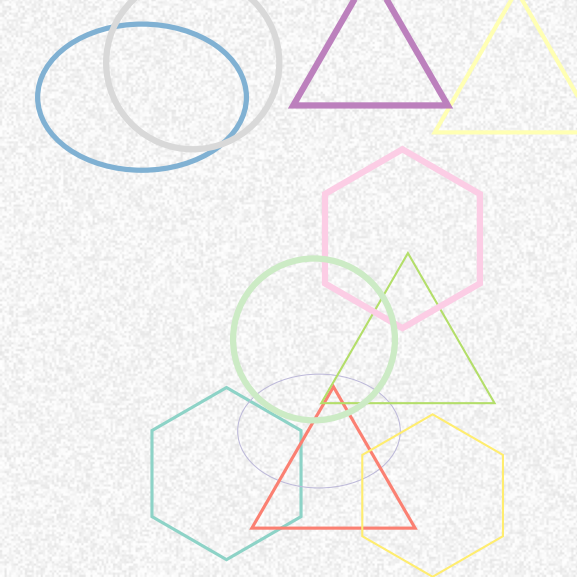[{"shape": "hexagon", "thickness": 1.5, "radius": 0.75, "center": [0.392, 0.179]}, {"shape": "triangle", "thickness": 2, "radius": 0.82, "center": [0.895, 0.852]}, {"shape": "oval", "thickness": 0.5, "radius": 0.7, "center": [0.552, 0.253]}, {"shape": "triangle", "thickness": 1.5, "radius": 0.82, "center": [0.577, 0.166]}, {"shape": "oval", "thickness": 2.5, "radius": 0.9, "center": [0.246, 0.831]}, {"shape": "triangle", "thickness": 1, "radius": 0.87, "center": [0.706, 0.388]}, {"shape": "hexagon", "thickness": 3, "radius": 0.77, "center": [0.697, 0.586]}, {"shape": "circle", "thickness": 3, "radius": 0.75, "center": [0.334, 0.891]}, {"shape": "triangle", "thickness": 3, "radius": 0.77, "center": [0.642, 0.894]}, {"shape": "circle", "thickness": 3, "radius": 0.7, "center": [0.544, 0.411]}, {"shape": "hexagon", "thickness": 1, "radius": 0.7, "center": [0.749, 0.141]}]